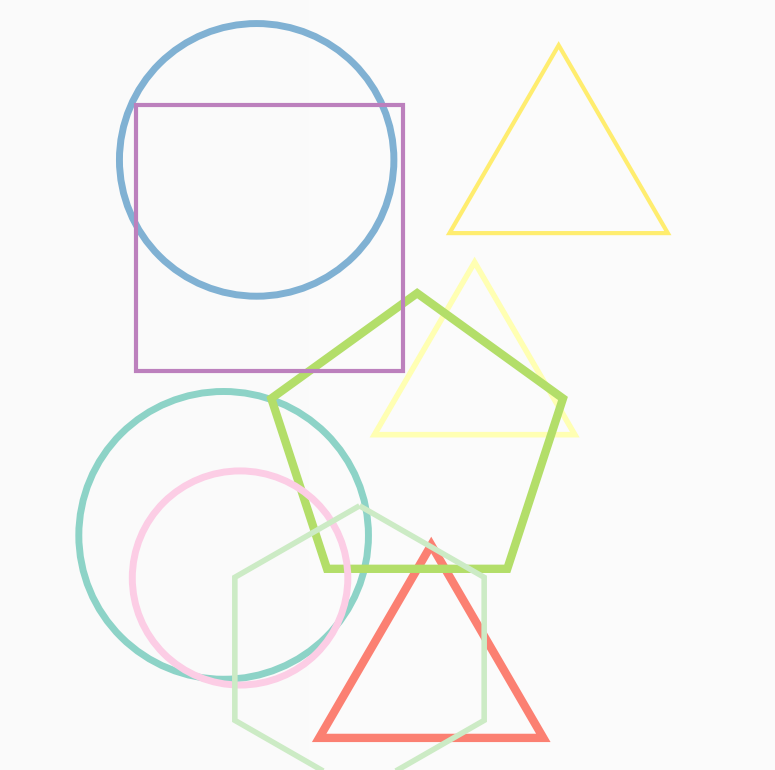[{"shape": "circle", "thickness": 2.5, "radius": 0.93, "center": [0.289, 0.305]}, {"shape": "triangle", "thickness": 2, "radius": 0.75, "center": [0.612, 0.51]}, {"shape": "triangle", "thickness": 3, "radius": 0.84, "center": [0.556, 0.125]}, {"shape": "circle", "thickness": 2.5, "radius": 0.89, "center": [0.331, 0.792]}, {"shape": "pentagon", "thickness": 3, "radius": 0.99, "center": [0.538, 0.421]}, {"shape": "circle", "thickness": 2.5, "radius": 0.7, "center": [0.31, 0.249]}, {"shape": "square", "thickness": 1.5, "radius": 0.86, "center": [0.348, 0.691]}, {"shape": "hexagon", "thickness": 2, "radius": 0.93, "center": [0.464, 0.157]}, {"shape": "triangle", "thickness": 1.5, "radius": 0.81, "center": [0.721, 0.779]}]